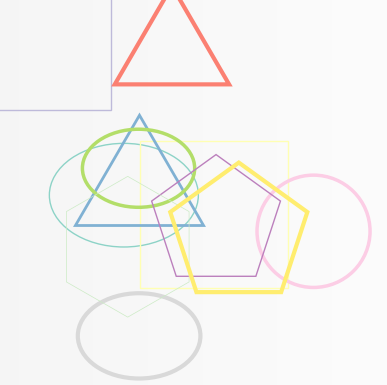[{"shape": "oval", "thickness": 1, "radius": 0.96, "center": [0.32, 0.493]}, {"shape": "square", "thickness": 1, "radius": 0.95, "center": [0.551, 0.442]}, {"shape": "square", "thickness": 1, "radius": 0.91, "center": [0.105, 0.897]}, {"shape": "triangle", "thickness": 3, "radius": 0.85, "center": [0.444, 0.866]}, {"shape": "triangle", "thickness": 2, "radius": 0.95, "center": [0.36, 0.51]}, {"shape": "oval", "thickness": 2.5, "radius": 0.72, "center": [0.358, 0.563]}, {"shape": "circle", "thickness": 2.5, "radius": 0.73, "center": [0.809, 0.399]}, {"shape": "oval", "thickness": 3, "radius": 0.79, "center": [0.359, 0.128]}, {"shape": "pentagon", "thickness": 1, "radius": 0.87, "center": [0.558, 0.424]}, {"shape": "hexagon", "thickness": 0.5, "radius": 0.91, "center": [0.33, 0.359]}, {"shape": "pentagon", "thickness": 3, "radius": 0.93, "center": [0.616, 0.392]}]